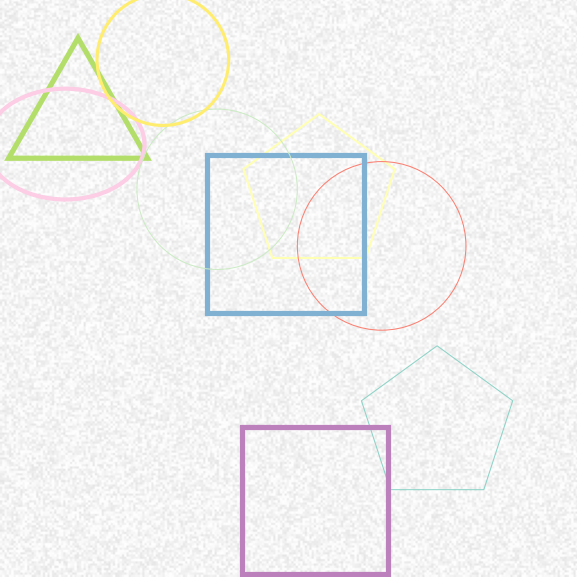[{"shape": "pentagon", "thickness": 0.5, "radius": 0.69, "center": [0.757, 0.263]}, {"shape": "pentagon", "thickness": 1, "radius": 0.69, "center": [0.553, 0.664]}, {"shape": "circle", "thickness": 0.5, "radius": 0.73, "center": [0.661, 0.573]}, {"shape": "square", "thickness": 2.5, "radius": 0.68, "center": [0.494, 0.593]}, {"shape": "triangle", "thickness": 2.5, "radius": 0.69, "center": [0.135, 0.795]}, {"shape": "oval", "thickness": 2, "radius": 0.69, "center": [0.113, 0.75]}, {"shape": "square", "thickness": 2.5, "radius": 0.63, "center": [0.545, 0.132]}, {"shape": "circle", "thickness": 0.5, "radius": 0.69, "center": [0.376, 0.671]}, {"shape": "circle", "thickness": 1.5, "radius": 0.57, "center": [0.282, 0.896]}]